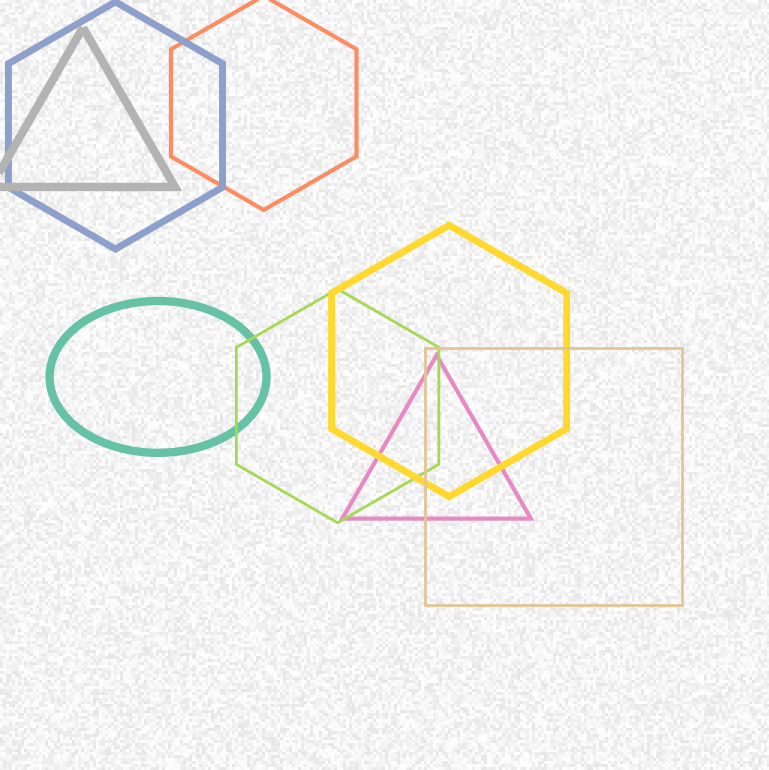[{"shape": "oval", "thickness": 3, "radius": 0.7, "center": [0.205, 0.511]}, {"shape": "hexagon", "thickness": 1.5, "radius": 0.7, "center": [0.342, 0.866]}, {"shape": "hexagon", "thickness": 2.5, "radius": 0.8, "center": [0.15, 0.837]}, {"shape": "triangle", "thickness": 1.5, "radius": 0.71, "center": [0.567, 0.397]}, {"shape": "hexagon", "thickness": 1, "radius": 0.76, "center": [0.438, 0.473]}, {"shape": "hexagon", "thickness": 2.5, "radius": 0.88, "center": [0.583, 0.531]}, {"shape": "square", "thickness": 1, "radius": 0.83, "center": [0.719, 0.381]}, {"shape": "triangle", "thickness": 3, "radius": 0.69, "center": [0.108, 0.826]}]